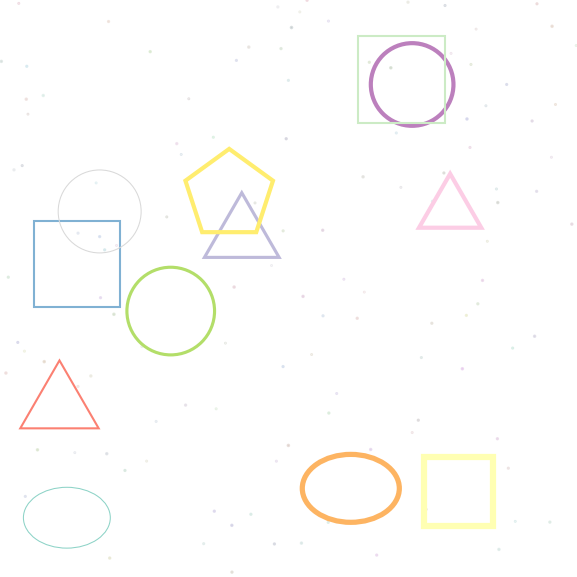[{"shape": "oval", "thickness": 0.5, "radius": 0.38, "center": [0.116, 0.103]}, {"shape": "square", "thickness": 3, "radius": 0.3, "center": [0.794, 0.148]}, {"shape": "triangle", "thickness": 1.5, "radius": 0.37, "center": [0.419, 0.591]}, {"shape": "triangle", "thickness": 1, "radius": 0.39, "center": [0.103, 0.297]}, {"shape": "square", "thickness": 1, "radius": 0.37, "center": [0.133, 0.542]}, {"shape": "oval", "thickness": 2.5, "radius": 0.42, "center": [0.607, 0.154]}, {"shape": "circle", "thickness": 1.5, "radius": 0.38, "center": [0.296, 0.46]}, {"shape": "triangle", "thickness": 2, "radius": 0.31, "center": [0.779, 0.636]}, {"shape": "circle", "thickness": 0.5, "radius": 0.36, "center": [0.173, 0.633]}, {"shape": "circle", "thickness": 2, "radius": 0.36, "center": [0.714, 0.853]}, {"shape": "square", "thickness": 1, "radius": 0.38, "center": [0.695, 0.861]}, {"shape": "pentagon", "thickness": 2, "radius": 0.4, "center": [0.397, 0.662]}]